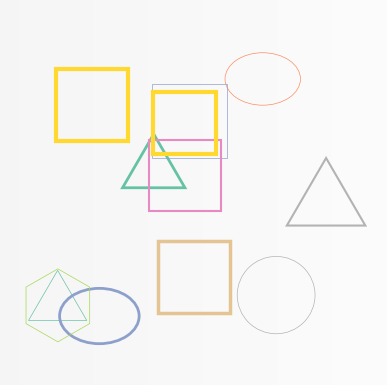[{"shape": "triangle", "thickness": 0.5, "radius": 0.43, "center": [0.149, 0.211]}, {"shape": "triangle", "thickness": 2, "radius": 0.46, "center": [0.397, 0.559]}, {"shape": "oval", "thickness": 0.5, "radius": 0.49, "center": [0.678, 0.795]}, {"shape": "oval", "thickness": 2, "radius": 0.51, "center": [0.256, 0.179]}, {"shape": "square", "thickness": 0.5, "radius": 0.48, "center": [0.489, 0.686]}, {"shape": "square", "thickness": 1.5, "radius": 0.46, "center": [0.477, 0.544]}, {"shape": "hexagon", "thickness": 0.5, "radius": 0.47, "center": [0.149, 0.207]}, {"shape": "square", "thickness": 3, "radius": 0.47, "center": [0.238, 0.728]}, {"shape": "square", "thickness": 3, "radius": 0.41, "center": [0.477, 0.68]}, {"shape": "square", "thickness": 2.5, "radius": 0.46, "center": [0.5, 0.28]}, {"shape": "circle", "thickness": 0.5, "radius": 0.5, "center": [0.713, 0.234]}, {"shape": "triangle", "thickness": 1.5, "radius": 0.58, "center": [0.841, 0.473]}]